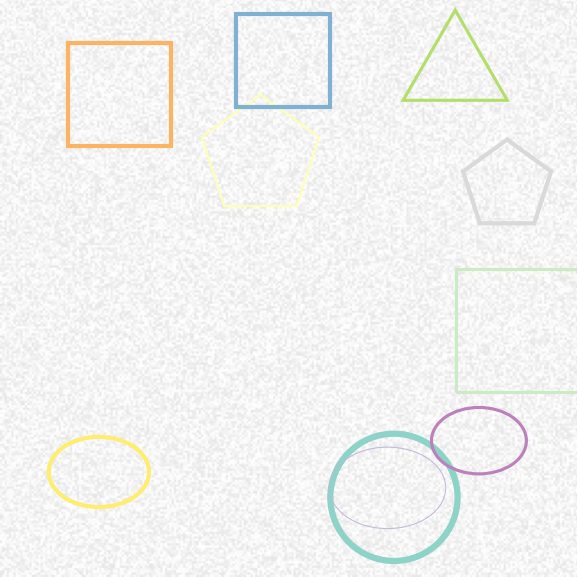[{"shape": "circle", "thickness": 3, "radius": 0.55, "center": [0.682, 0.138]}, {"shape": "pentagon", "thickness": 1, "radius": 0.53, "center": [0.451, 0.729]}, {"shape": "oval", "thickness": 0.5, "radius": 0.5, "center": [0.671, 0.154]}, {"shape": "square", "thickness": 2, "radius": 0.41, "center": [0.49, 0.894]}, {"shape": "square", "thickness": 2, "radius": 0.44, "center": [0.207, 0.836]}, {"shape": "triangle", "thickness": 1.5, "radius": 0.52, "center": [0.788, 0.878]}, {"shape": "pentagon", "thickness": 2, "radius": 0.4, "center": [0.878, 0.677]}, {"shape": "oval", "thickness": 1.5, "radius": 0.41, "center": [0.829, 0.236]}, {"shape": "square", "thickness": 1.5, "radius": 0.53, "center": [0.896, 0.427]}, {"shape": "oval", "thickness": 2, "radius": 0.43, "center": [0.171, 0.182]}]